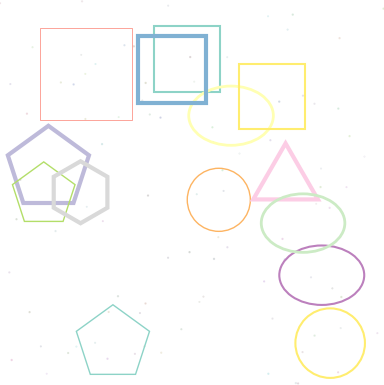[{"shape": "pentagon", "thickness": 1, "radius": 0.5, "center": [0.293, 0.108]}, {"shape": "square", "thickness": 1.5, "radius": 0.43, "center": [0.487, 0.847]}, {"shape": "oval", "thickness": 2, "radius": 0.55, "center": [0.6, 0.7]}, {"shape": "pentagon", "thickness": 3, "radius": 0.55, "center": [0.126, 0.562]}, {"shape": "square", "thickness": 0.5, "radius": 0.59, "center": [0.224, 0.808]}, {"shape": "square", "thickness": 3, "radius": 0.44, "center": [0.447, 0.819]}, {"shape": "circle", "thickness": 1, "radius": 0.41, "center": [0.568, 0.481]}, {"shape": "pentagon", "thickness": 1, "radius": 0.43, "center": [0.114, 0.494]}, {"shape": "triangle", "thickness": 3, "radius": 0.49, "center": [0.742, 0.531]}, {"shape": "hexagon", "thickness": 3, "radius": 0.4, "center": [0.209, 0.501]}, {"shape": "oval", "thickness": 1.5, "radius": 0.55, "center": [0.836, 0.285]}, {"shape": "oval", "thickness": 2, "radius": 0.54, "center": [0.787, 0.421]}, {"shape": "square", "thickness": 1.5, "radius": 0.42, "center": [0.706, 0.749]}, {"shape": "circle", "thickness": 1.5, "radius": 0.45, "center": [0.858, 0.109]}]